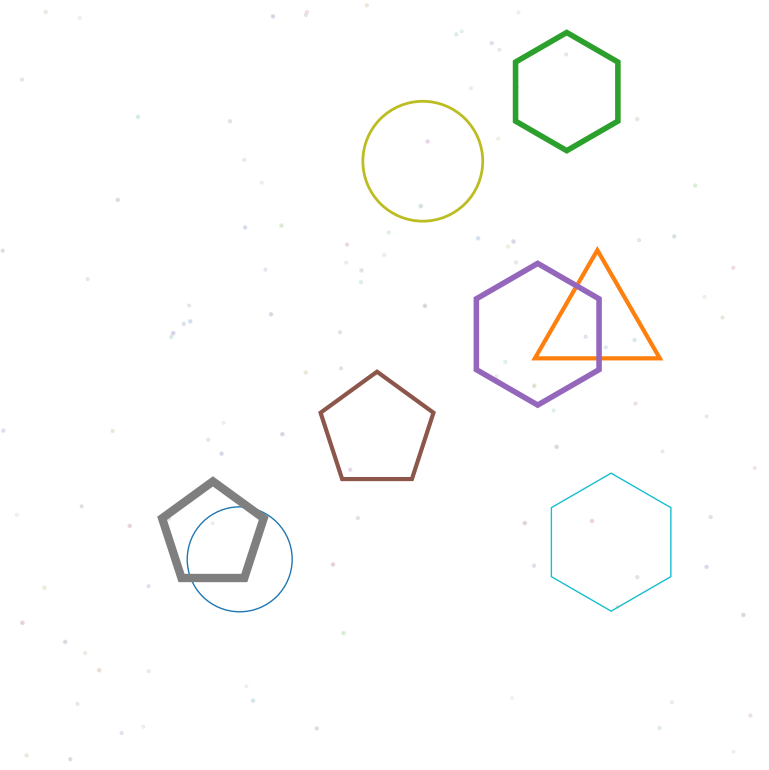[{"shape": "circle", "thickness": 0.5, "radius": 0.34, "center": [0.311, 0.274]}, {"shape": "triangle", "thickness": 1.5, "radius": 0.47, "center": [0.776, 0.581]}, {"shape": "hexagon", "thickness": 2, "radius": 0.38, "center": [0.736, 0.881]}, {"shape": "hexagon", "thickness": 2, "radius": 0.46, "center": [0.698, 0.566]}, {"shape": "pentagon", "thickness": 1.5, "radius": 0.39, "center": [0.49, 0.44]}, {"shape": "pentagon", "thickness": 3, "radius": 0.35, "center": [0.276, 0.305]}, {"shape": "circle", "thickness": 1, "radius": 0.39, "center": [0.549, 0.791]}, {"shape": "hexagon", "thickness": 0.5, "radius": 0.45, "center": [0.794, 0.296]}]